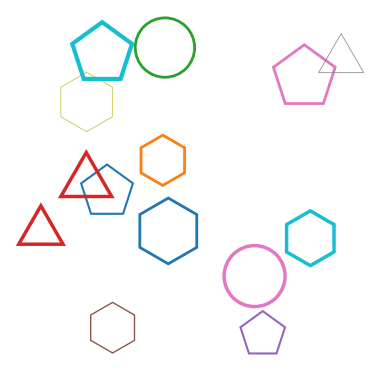[{"shape": "pentagon", "thickness": 1.5, "radius": 0.35, "center": [0.278, 0.502]}, {"shape": "hexagon", "thickness": 2, "radius": 0.43, "center": [0.437, 0.4]}, {"shape": "hexagon", "thickness": 2, "radius": 0.33, "center": [0.423, 0.584]}, {"shape": "circle", "thickness": 2, "radius": 0.39, "center": [0.428, 0.876]}, {"shape": "triangle", "thickness": 2.5, "radius": 0.33, "center": [0.106, 0.399]}, {"shape": "triangle", "thickness": 2.5, "radius": 0.38, "center": [0.224, 0.528]}, {"shape": "pentagon", "thickness": 1.5, "radius": 0.3, "center": [0.682, 0.131]}, {"shape": "hexagon", "thickness": 1, "radius": 0.33, "center": [0.292, 0.149]}, {"shape": "circle", "thickness": 2.5, "radius": 0.4, "center": [0.661, 0.283]}, {"shape": "pentagon", "thickness": 2, "radius": 0.42, "center": [0.79, 0.799]}, {"shape": "triangle", "thickness": 0.5, "radius": 0.34, "center": [0.886, 0.845]}, {"shape": "hexagon", "thickness": 0.5, "radius": 0.39, "center": [0.225, 0.735]}, {"shape": "hexagon", "thickness": 2.5, "radius": 0.36, "center": [0.806, 0.381]}, {"shape": "pentagon", "thickness": 3, "radius": 0.41, "center": [0.265, 0.861]}]